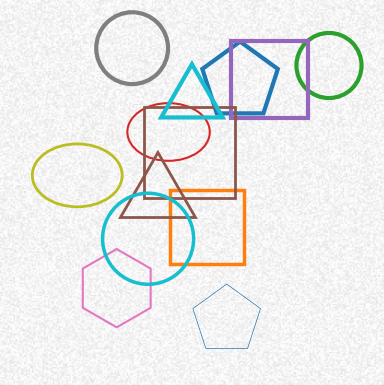[{"shape": "pentagon", "thickness": 0.5, "radius": 0.46, "center": [0.589, 0.17]}, {"shape": "pentagon", "thickness": 3, "radius": 0.52, "center": [0.624, 0.789]}, {"shape": "square", "thickness": 2.5, "radius": 0.48, "center": [0.537, 0.41]}, {"shape": "circle", "thickness": 3, "radius": 0.42, "center": [0.855, 0.83]}, {"shape": "oval", "thickness": 1.5, "radius": 0.54, "center": [0.438, 0.657]}, {"shape": "square", "thickness": 3, "radius": 0.5, "center": [0.7, 0.793]}, {"shape": "square", "thickness": 2, "radius": 0.59, "center": [0.491, 0.605]}, {"shape": "triangle", "thickness": 2, "radius": 0.56, "center": [0.41, 0.491]}, {"shape": "hexagon", "thickness": 1.5, "radius": 0.51, "center": [0.303, 0.251]}, {"shape": "circle", "thickness": 3, "radius": 0.47, "center": [0.343, 0.875]}, {"shape": "oval", "thickness": 2, "radius": 0.58, "center": [0.201, 0.545]}, {"shape": "triangle", "thickness": 3, "radius": 0.46, "center": [0.499, 0.741]}, {"shape": "circle", "thickness": 2.5, "radius": 0.59, "center": [0.385, 0.38]}]